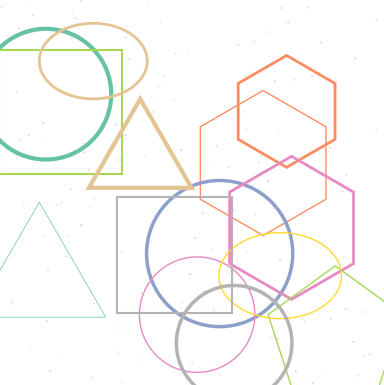[{"shape": "circle", "thickness": 3, "radius": 0.85, "center": [0.119, 0.755]}, {"shape": "triangle", "thickness": 0.5, "radius": 1.0, "center": [0.102, 0.276]}, {"shape": "hexagon", "thickness": 2, "radius": 0.73, "center": [0.744, 0.711]}, {"shape": "hexagon", "thickness": 1, "radius": 0.94, "center": [0.684, 0.577]}, {"shape": "circle", "thickness": 2.5, "radius": 0.95, "center": [0.571, 0.341]}, {"shape": "hexagon", "thickness": 2, "radius": 0.93, "center": [0.757, 0.408]}, {"shape": "circle", "thickness": 1, "radius": 0.75, "center": [0.512, 0.183]}, {"shape": "pentagon", "thickness": 1, "radius": 0.92, "center": [0.871, 0.126]}, {"shape": "square", "thickness": 1.5, "radius": 0.8, "center": [0.158, 0.709]}, {"shape": "oval", "thickness": 1, "radius": 0.8, "center": [0.728, 0.284]}, {"shape": "triangle", "thickness": 3, "radius": 0.77, "center": [0.364, 0.589]}, {"shape": "oval", "thickness": 2, "radius": 0.7, "center": [0.242, 0.841]}, {"shape": "circle", "thickness": 2.5, "radius": 0.75, "center": [0.608, 0.108]}, {"shape": "square", "thickness": 1.5, "radius": 0.75, "center": [0.453, 0.338]}]